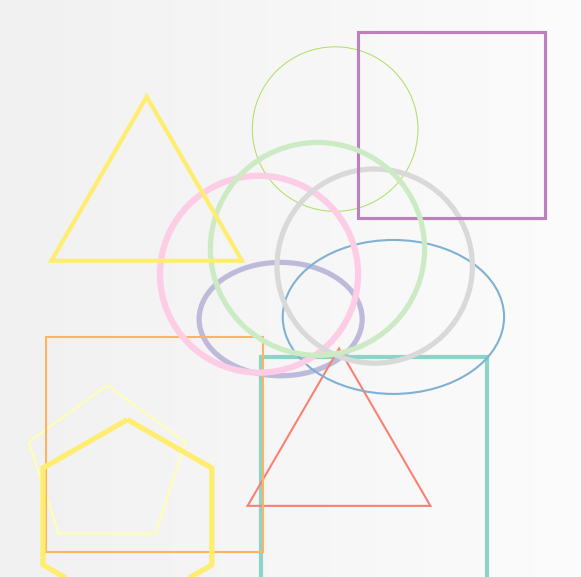[{"shape": "square", "thickness": 2, "radius": 0.97, "center": [0.644, 0.187]}, {"shape": "pentagon", "thickness": 1, "radius": 0.71, "center": [0.184, 0.19]}, {"shape": "oval", "thickness": 2.5, "radius": 0.7, "center": [0.483, 0.447]}, {"shape": "triangle", "thickness": 1, "radius": 0.91, "center": [0.583, 0.214]}, {"shape": "oval", "thickness": 1, "radius": 0.95, "center": [0.677, 0.45]}, {"shape": "square", "thickness": 1, "radius": 0.93, "center": [0.266, 0.229]}, {"shape": "circle", "thickness": 0.5, "radius": 0.71, "center": [0.577, 0.776]}, {"shape": "circle", "thickness": 3, "radius": 0.85, "center": [0.446, 0.524]}, {"shape": "circle", "thickness": 2.5, "radius": 0.84, "center": [0.645, 0.538]}, {"shape": "square", "thickness": 1.5, "radius": 0.81, "center": [0.777, 0.782]}, {"shape": "circle", "thickness": 2.5, "radius": 0.92, "center": [0.546, 0.568]}, {"shape": "triangle", "thickness": 2, "radius": 0.95, "center": [0.252, 0.642]}, {"shape": "hexagon", "thickness": 2.5, "radius": 0.84, "center": [0.219, 0.105]}]